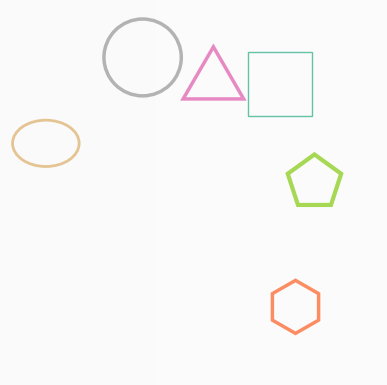[{"shape": "square", "thickness": 1, "radius": 0.41, "center": [0.723, 0.782]}, {"shape": "hexagon", "thickness": 2.5, "radius": 0.34, "center": [0.763, 0.203]}, {"shape": "triangle", "thickness": 2.5, "radius": 0.45, "center": [0.551, 0.788]}, {"shape": "pentagon", "thickness": 3, "radius": 0.36, "center": [0.812, 0.526]}, {"shape": "oval", "thickness": 2, "radius": 0.43, "center": [0.118, 0.628]}, {"shape": "circle", "thickness": 2.5, "radius": 0.5, "center": [0.368, 0.851]}]